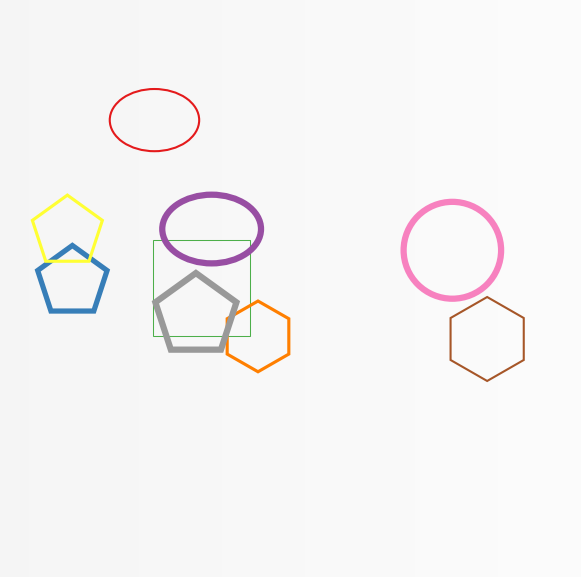[{"shape": "oval", "thickness": 1, "radius": 0.38, "center": [0.266, 0.791]}, {"shape": "pentagon", "thickness": 2.5, "radius": 0.31, "center": [0.125, 0.511]}, {"shape": "square", "thickness": 0.5, "radius": 0.41, "center": [0.347, 0.5]}, {"shape": "oval", "thickness": 3, "radius": 0.42, "center": [0.364, 0.603]}, {"shape": "hexagon", "thickness": 1.5, "radius": 0.31, "center": [0.444, 0.417]}, {"shape": "pentagon", "thickness": 1.5, "radius": 0.32, "center": [0.116, 0.598]}, {"shape": "hexagon", "thickness": 1, "radius": 0.36, "center": [0.838, 0.412]}, {"shape": "circle", "thickness": 3, "radius": 0.42, "center": [0.778, 0.566]}, {"shape": "pentagon", "thickness": 3, "radius": 0.37, "center": [0.337, 0.453]}]